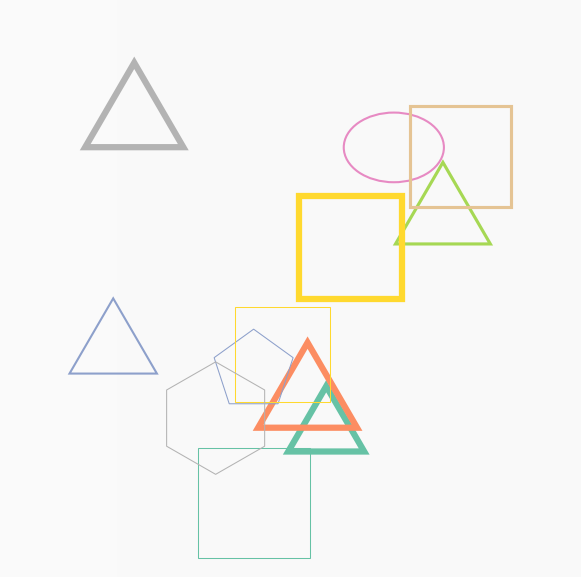[{"shape": "triangle", "thickness": 3, "radius": 0.38, "center": [0.561, 0.255]}, {"shape": "square", "thickness": 0.5, "radius": 0.48, "center": [0.437, 0.128]}, {"shape": "triangle", "thickness": 3, "radius": 0.49, "center": [0.529, 0.308]}, {"shape": "pentagon", "thickness": 0.5, "radius": 0.36, "center": [0.436, 0.358]}, {"shape": "triangle", "thickness": 1, "radius": 0.43, "center": [0.195, 0.396]}, {"shape": "oval", "thickness": 1, "radius": 0.43, "center": [0.678, 0.744]}, {"shape": "triangle", "thickness": 1.5, "radius": 0.47, "center": [0.762, 0.624]}, {"shape": "square", "thickness": 3, "radius": 0.44, "center": [0.603, 0.571]}, {"shape": "square", "thickness": 0.5, "radius": 0.41, "center": [0.486, 0.386]}, {"shape": "square", "thickness": 1.5, "radius": 0.43, "center": [0.792, 0.728]}, {"shape": "hexagon", "thickness": 0.5, "radius": 0.49, "center": [0.371, 0.275]}, {"shape": "triangle", "thickness": 3, "radius": 0.49, "center": [0.231, 0.793]}]